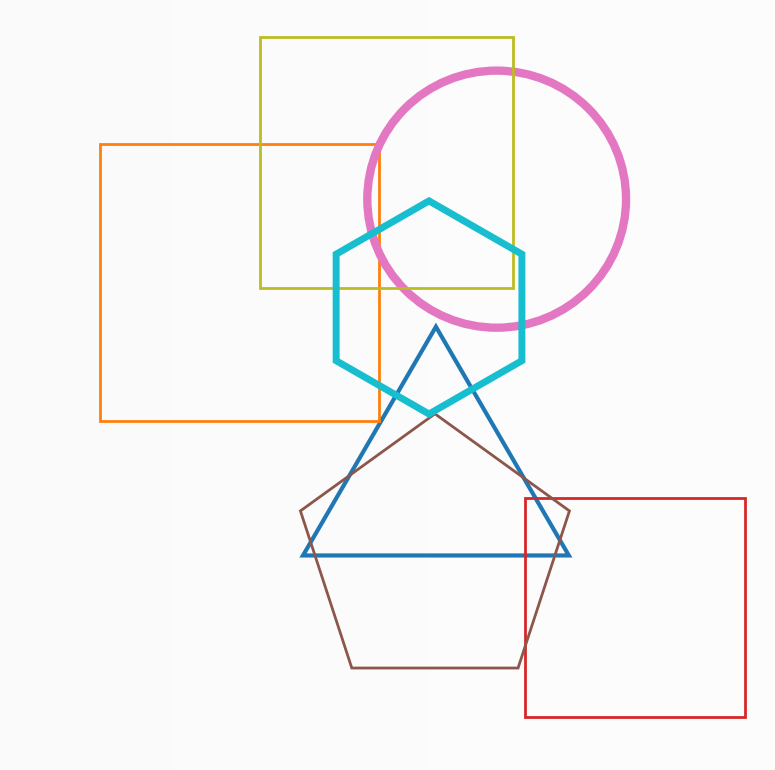[{"shape": "triangle", "thickness": 1.5, "radius": 0.99, "center": [0.562, 0.378]}, {"shape": "square", "thickness": 1, "radius": 0.9, "center": [0.309, 0.634]}, {"shape": "square", "thickness": 1, "radius": 0.71, "center": [0.819, 0.211]}, {"shape": "pentagon", "thickness": 1, "radius": 0.91, "center": [0.561, 0.28]}, {"shape": "circle", "thickness": 3, "radius": 0.83, "center": [0.641, 0.741]}, {"shape": "square", "thickness": 1, "radius": 0.81, "center": [0.499, 0.789]}, {"shape": "hexagon", "thickness": 2.5, "radius": 0.69, "center": [0.554, 0.601]}]